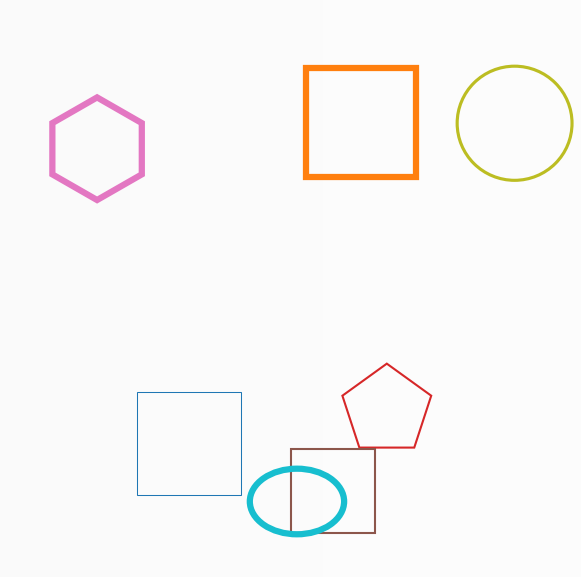[{"shape": "square", "thickness": 0.5, "radius": 0.45, "center": [0.325, 0.232]}, {"shape": "square", "thickness": 3, "radius": 0.47, "center": [0.62, 0.787]}, {"shape": "pentagon", "thickness": 1, "radius": 0.4, "center": [0.665, 0.289]}, {"shape": "square", "thickness": 1, "radius": 0.36, "center": [0.573, 0.149]}, {"shape": "hexagon", "thickness": 3, "radius": 0.44, "center": [0.167, 0.742]}, {"shape": "circle", "thickness": 1.5, "radius": 0.49, "center": [0.885, 0.786]}, {"shape": "oval", "thickness": 3, "radius": 0.41, "center": [0.511, 0.131]}]